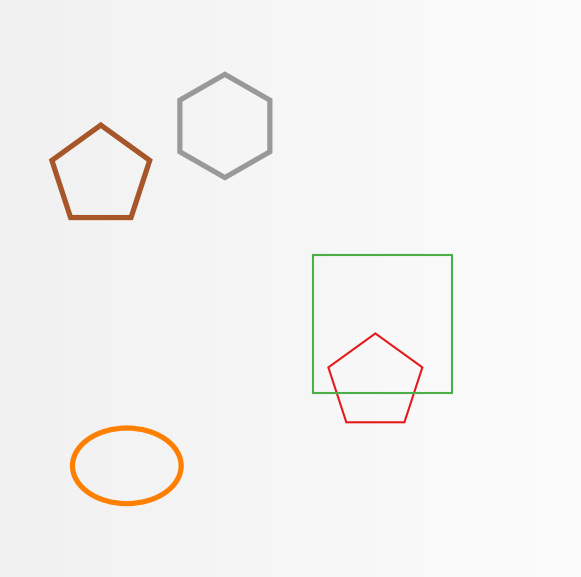[{"shape": "pentagon", "thickness": 1, "radius": 0.43, "center": [0.646, 0.337]}, {"shape": "square", "thickness": 1, "radius": 0.6, "center": [0.658, 0.439]}, {"shape": "oval", "thickness": 2.5, "radius": 0.47, "center": [0.218, 0.193]}, {"shape": "pentagon", "thickness": 2.5, "radius": 0.44, "center": [0.173, 0.694]}, {"shape": "hexagon", "thickness": 2.5, "radius": 0.45, "center": [0.387, 0.781]}]